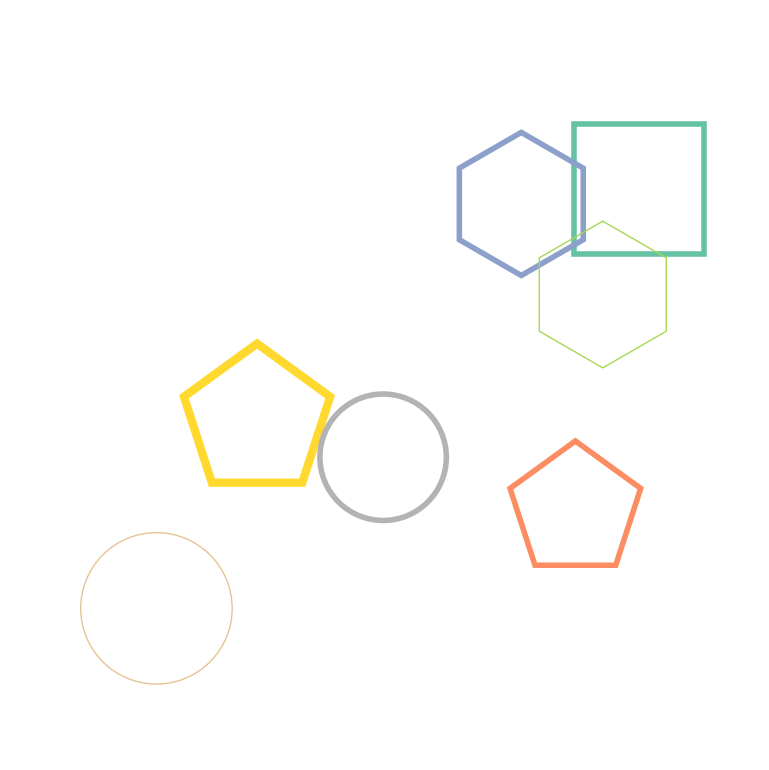[{"shape": "square", "thickness": 2, "radius": 0.42, "center": [0.83, 0.754]}, {"shape": "pentagon", "thickness": 2, "radius": 0.45, "center": [0.747, 0.338]}, {"shape": "hexagon", "thickness": 2, "radius": 0.46, "center": [0.677, 0.735]}, {"shape": "hexagon", "thickness": 0.5, "radius": 0.48, "center": [0.783, 0.617]}, {"shape": "pentagon", "thickness": 3, "radius": 0.5, "center": [0.334, 0.454]}, {"shape": "circle", "thickness": 0.5, "radius": 0.49, "center": [0.203, 0.21]}, {"shape": "circle", "thickness": 2, "radius": 0.41, "center": [0.498, 0.406]}]